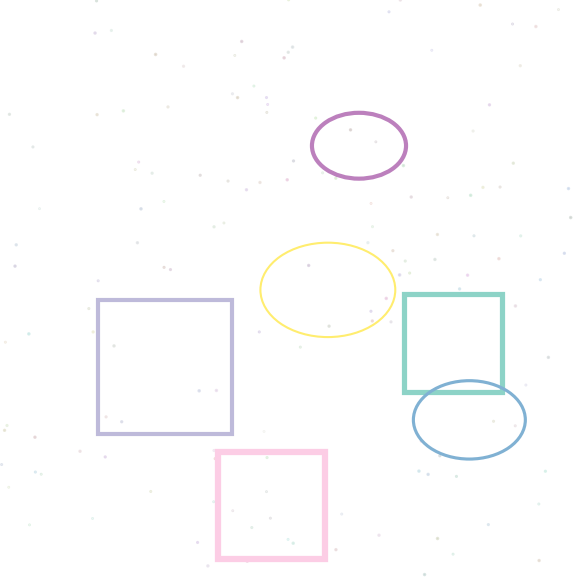[{"shape": "square", "thickness": 2.5, "radius": 0.43, "center": [0.784, 0.405]}, {"shape": "square", "thickness": 2, "radius": 0.58, "center": [0.286, 0.363]}, {"shape": "oval", "thickness": 1.5, "radius": 0.48, "center": [0.813, 0.272]}, {"shape": "square", "thickness": 3, "radius": 0.46, "center": [0.47, 0.124]}, {"shape": "oval", "thickness": 2, "radius": 0.41, "center": [0.622, 0.747]}, {"shape": "oval", "thickness": 1, "radius": 0.58, "center": [0.568, 0.497]}]